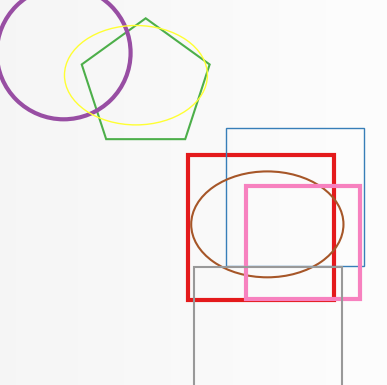[{"shape": "square", "thickness": 3, "radius": 0.94, "center": [0.673, 0.408]}, {"shape": "square", "thickness": 1, "radius": 0.89, "center": [0.762, 0.488]}, {"shape": "pentagon", "thickness": 1.5, "radius": 0.87, "center": [0.376, 0.779]}, {"shape": "circle", "thickness": 3, "radius": 0.86, "center": [0.164, 0.863]}, {"shape": "oval", "thickness": 1, "radius": 0.92, "center": [0.351, 0.805]}, {"shape": "oval", "thickness": 1.5, "radius": 0.98, "center": [0.69, 0.417]}, {"shape": "square", "thickness": 3, "radius": 0.74, "center": [0.782, 0.37]}, {"shape": "square", "thickness": 1.5, "radius": 0.95, "center": [0.692, 0.116]}]